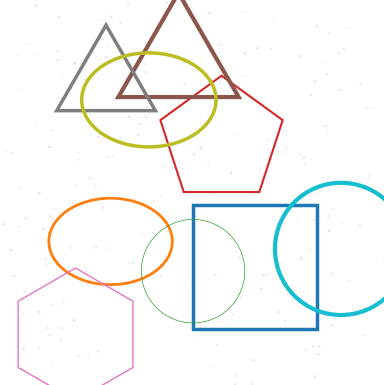[{"shape": "square", "thickness": 2.5, "radius": 0.8, "center": [0.662, 0.306]}, {"shape": "oval", "thickness": 2, "radius": 0.8, "center": [0.287, 0.373]}, {"shape": "circle", "thickness": 0.5, "radius": 0.67, "center": [0.501, 0.296]}, {"shape": "pentagon", "thickness": 1.5, "radius": 0.83, "center": [0.575, 0.636]}, {"shape": "triangle", "thickness": 3, "radius": 0.9, "center": [0.464, 0.838]}, {"shape": "hexagon", "thickness": 1, "radius": 0.86, "center": [0.196, 0.132]}, {"shape": "triangle", "thickness": 2.5, "radius": 0.74, "center": [0.275, 0.787]}, {"shape": "oval", "thickness": 2.5, "radius": 0.87, "center": [0.387, 0.741]}, {"shape": "circle", "thickness": 3, "radius": 0.86, "center": [0.886, 0.353]}]